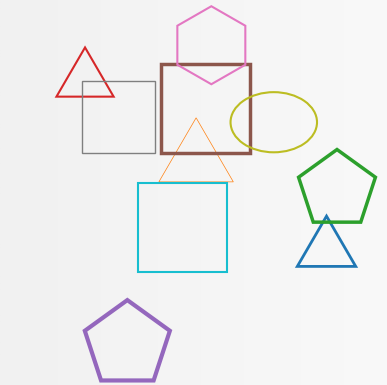[{"shape": "triangle", "thickness": 2, "radius": 0.44, "center": [0.843, 0.352]}, {"shape": "triangle", "thickness": 0.5, "radius": 0.55, "center": [0.506, 0.583]}, {"shape": "pentagon", "thickness": 2.5, "radius": 0.52, "center": [0.87, 0.507]}, {"shape": "triangle", "thickness": 1.5, "radius": 0.43, "center": [0.219, 0.792]}, {"shape": "pentagon", "thickness": 3, "radius": 0.58, "center": [0.329, 0.105]}, {"shape": "square", "thickness": 2.5, "radius": 0.58, "center": [0.531, 0.718]}, {"shape": "hexagon", "thickness": 1.5, "radius": 0.51, "center": [0.545, 0.882]}, {"shape": "square", "thickness": 1, "radius": 0.47, "center": [0.306, 0.696]}, {"shape": "oval", "thickness": 1.5, "radius": 0.56, "center": [0.707, 0.683]}, {"shape": "square", "thickness": 1.5, "radius": 0.58, "center": [0.471, 0.409]}]